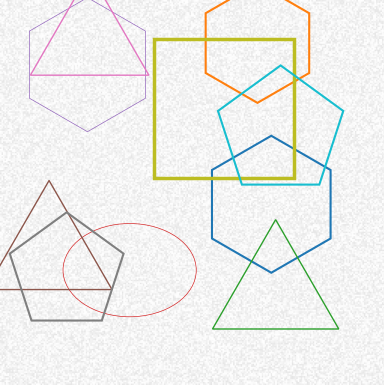[{"shape": "hexagon", "thickness": 1.5, "radius": 0.89, "center": [0.705, 0.469]}, {"shape": "hexagon", "thickness": 1.5, "radius": 0.78, "center": [0.669, 0.888]}, {"shape": "triangle", "thickness": 1, "radius": 0.95, "center": [0.716, 0.24]}, {"shape": "oval", "thickness": 0.5, "radius": 0.87, "center": [0.337, 0.298]}, {"shape": "hexagon", "thickness": 0.5, "radius": 0.87, "center": [0.227, 0.832]}, {"shape": "triangle", "thickness": 1, "radius": 0.94, "center": [0.127, 0.342]}, {"shape": "triangle", "thickness": 1, "radius": 0.89, "center": [0.233, 0.894]}, {"shape": "pentagon", "thickness": 1.5, "radius": 0.78, "center": [0.173, 0.293]}, {"shape": "square", "thickness": 2.5, "radius": 0.91, "center": [0.582, 0.718]}, {"shape": "pentagon", "thickness": 1.5, "radius": 0.86, "center": [0.729, 0.659]}]